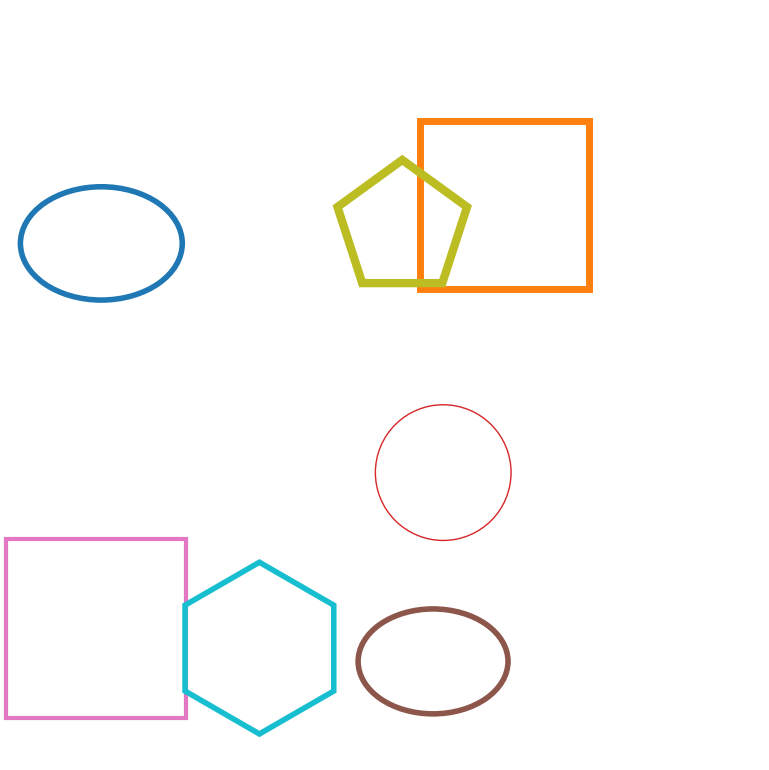[{"shape": "oval", "thickness": 2, "radius": 0.53, "center": [0.132, 0.684]}, {"shape": "square", "thickness": 2.5, "radius": 0.55, "center": [0.655, 0.734]}, {"shape": "circle", "thickness": 0.5, "radius": 0.44, "center": [0.576, 0.386]}, {"shape": "oval", "thickness": 2, "radius": 0.49, "center": [0.562, 0.141]}, {"shape": "square", "thickness": 1.5, "radius": 0.58, "center": [0.125, 0.184]}, {"shape": "pentagon", "thickness": 3, "radius": 0.44, "center": [0.522, 0.704]}, {"shape": "hexagon", "thickness": 2, "radius": 0.56, "center": [0.337, 0.158]}]